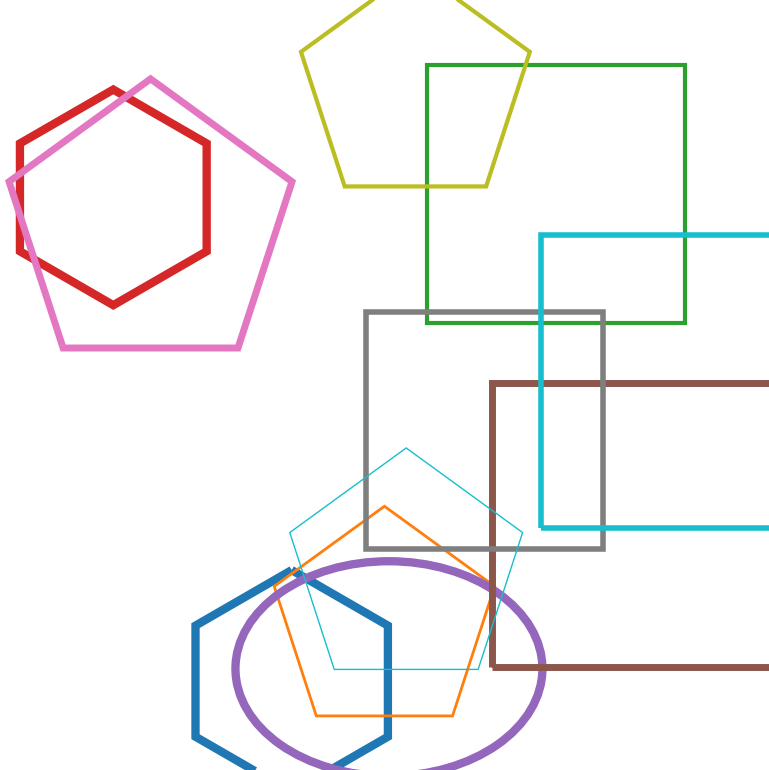[{"shape": "hexagon", "thickness": 3, "radius": 0.72, "center": [0.379, 0.115]}, {"shape": "pentagon", "thickness": 1, "radius": 0.75, "center": [0.499, 0.192]}, {"shape": "square", "thickness": 1.5, "radius": 0.84, "center": [0.722, 0.748]}, {"shape": "hexagon", "thickness": 3, "radius": 0.7, "center": [0.147, 0.744]}, {"shape": "oval", "thickness": 3, "radius": 1.0, "center": [0.505, 0.132]}, {"shape": "square", "thickness": 2.5, "radius": 0.92, "center": [0.823, 0.318]}, {"shape": "pentagon", "thickness": 2.5, "radius": 0.97, "center": [0.196, 0.704]}, {"shape": "square", "thickness": 2, "radius": 0.77, "center": [0.63, 0.441]}, {"shape": "pentagon", "thickness": 1.5, "radius": 0.78, "center": [0.539, 0.884]}, {"shape": "pentagon", "thickness": 0.5, "radius": 0.79, "center": [0.528, 0.259]}, {"shape": "square", "thickness": 2, "radius": 0.95, "center": [0.893, 0.505]}]